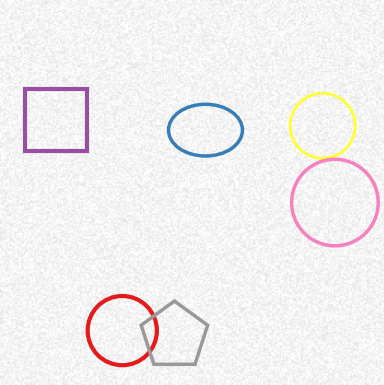[{"shape": "circle", "thickness": 3, "radius": 0.45, "center": [0.318, 0.141]}, {"shape": "oval", "thickness": 2.5, "radius": 0.48, "center": [0.534, 0.662]}, {"shape": "square", "thickness": 3, "radius": 0.4, "center": [0.145, 0.689]}, {"shape": "circle", "thickness": 2, "radius": 0.42, "center": [0.838, 0.673]}, {"shape": "circle", "thickness": 2.5, "radius": 0.56, "center": [0.87, 0.474]}, {"shape": "pentagon", "thickness": 2.5, "radius": 0.45, "center": [0.453, 0.127]}]